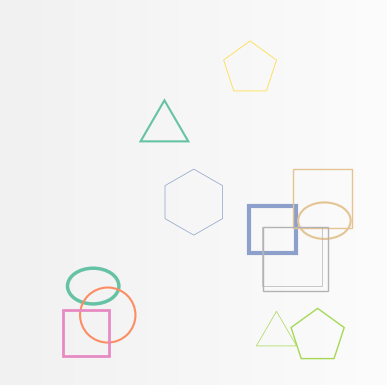[{"shape": "oval", "thickness": 2.5, "radius": 0.33, "center": [0.24, 0.257]}, {"shape": "triangle", "thickness": 1.5, "radius": 0.36, "center": [0.424, 0.668]}, {"shape": "circle", "thickness": 1.5, "radius": 0.36, "center": [0.278, 0.182]}, {"shape": "hexagon", "thickness": 0.5, "radius": 0.43, "center": [0.5, 0.475]}, {"shape": "square", "thickness": 3, "radius": 0.3, "center": [0.704, 0.403]}, {"shape": "square", "thickness": 2, "radius": 0.3, "center": [0.221, 0.135]}, {"shape": "pentagon", "thickness": 1, "radius": 0.36, "center": [0.82, 0.127]}, {"shape": "triangle", "thickness": 0.5, "radius": 0.3, "center": [0.713, 0.131]}, {"shape": "pentagon", "thickness": 0.5, "radius": 0.36, "center": [0.645, 0.822]}, {"shape": "oval", "thickness": 1.5, "radius": 0.34, "center": [0.837, 0.427]}, {"shape": "square", "thickness": 1, "radius": 0.38, "center": [0.833, 0.484]}, {"shape": "square", "thickness": 0.5, "radius": 0.38, "center": [0.753, 0.334]}, {"shape": "square", "thickness": 1, "radius": 0.41, "center": [0.762, 0.328]}]